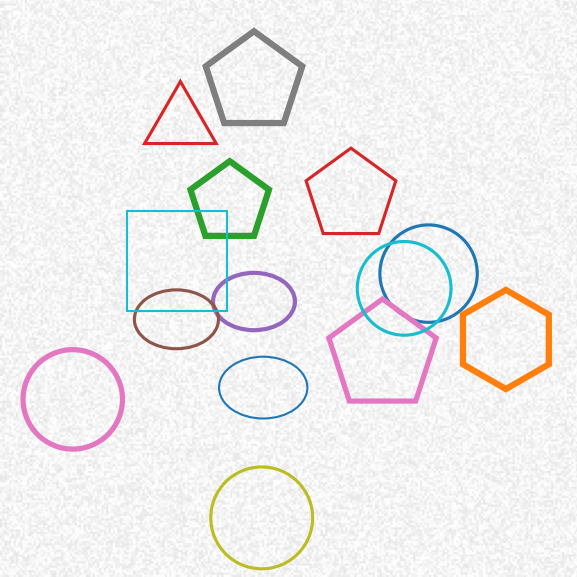[{"shape": "circle", "thickness": 1.5, "radius": 0.42, "center": [0.742, 0.525]}, {"shape": "oval", "thickness": 1, "radius": 0.38, "center": [0.456, 0.328]}, {"shape": "hexagon", "thickness": 3, "radius": 0.43, "center": [0.876, 0.411]}, {"shape": "pentagon", "thickness": 3, "radius": 0.36, "center": [0.398, 0.649]}, {"shape": "triangle", "thickness": 1.5, "radius": 0.36, "center": [0.312, 0.786]}, {"shape": "pentagon", "thickness": 1.5, "radius": 0.41, "center": [0.608, 0.661]}, {"shape": "oval", "thickness": 2, "radius": 0.35, "center": [0.44, 0.477]}, {"shape": "oval", "thickness": 1.5, "radius": 0.36, "center": [0.305, 0.446]}, {"shape": "pentagon", "thickness": 2.5, "radius": 0.49, "center": [0.662, 0.384]}, {"shape": "circle", "thickness": 2.5, "radius": 0.43, "center": [0.126, 0.308]}, {"shape": "pentagon", "thickness": 3, "radius": 0.44, "center": [0.44, 0.857]}, {"shape": "circle", "thickness": 1.5, "radius": 0.44, "center": [0.453, 0.102]}, {"shape": "square", "thickness": 1, "radius": 0.43, "center": [0.306, 0.547]}, {"shape": "circle", "thickness": 1.5, "radius": 0.41, "center": [0.7, 0.5]}]